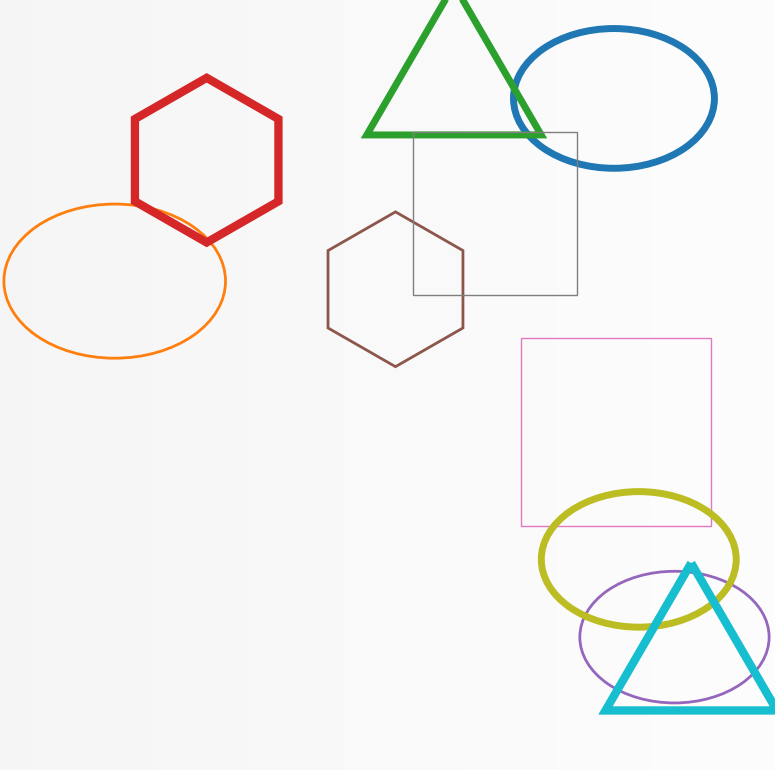[{"shape": "oval", "thickness": 2.5, "radius": 0.65, "center": [0.792, 0.872]}, {"shape": "oval", "thickness": 1, "radius": 0.71, "center": [0.148, 0.635]}, {"shape": "triangle", "thickness": 2.5, "radius": 0.65, "center": [0.586, 0.89]}, {"shape": "hexagon", "thickness": 3, "radius": 0.53, "center": [0.267, 0.792]}, {"shape": "oval", "thickness": 1, "radius": 0.61, "center": [0.87, 0.173]}, {"shape": "hexagon", "thickness": 1, "radius": 0.5, "center": [0.51, 0.624]}, {"shape": "square", "thickness": 0.5, "radius": 0.61, "center": [0.795, 0.439]}, {"shape": "square", "thickness": 0.5, "radius": 0.53, "center": [0.639, 0.723]}, {"shape": "oval", "thickness": 2.5, "radius": 0.63, "center": [0.824, 0.274]}, {"shape": "triangle", "thickness": 3, "radius": 0.64, "center": [0.892, 0.141]}]